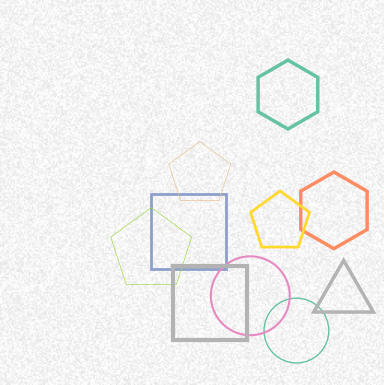[{"shape": "hexagon", "thickness": 2.5, "radius": 0.45, "center": [0.748, 0.754]}, {"shape": "circle", "thickness": 1, "radius": 0.42, "center": [0.77, 0.141]}, {"shape": "hexagon", "thickness": 2.5, "radius": 0.5, "center": [0.867, 0.454]}, {"shape": "square", "thickness": 2, "radius": 0.48, "center": [0.49, 0.399]}, {"shape": "circle", "thickness": 1.5, "radius": 0.51, "center": [0.65, 0.232]}, {"shape": "pentagon", "thickness": 0.5, "radius": 0.55, "center": [0.393, 0.35]}, {"shape": "pentagon", "thickness": 2, "radius": 0.4, "center": [0.727, 0.423]}, {"shape": "pentagon", "thickness": 0.5, "radius": 0.42, "center": [0.519, 0.548]}, {"shape": "square", "thickness": 3, "radius": 0.48, "center": [0.545, 0.212]}, {"shape": "triangle", "thickness": 2.5, "radius": 0.45, "center": [0.893, 0.234]}]